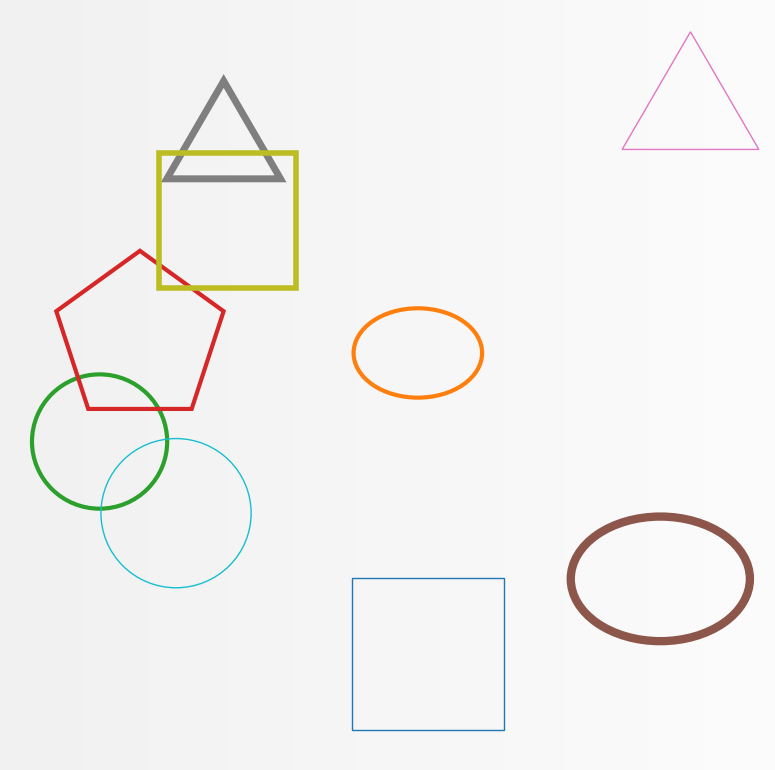[{"shape": "square", "thickness": 0.5, "radius": 0.49, "center": [0.552, 0.151]}, {"shape": "oval", "thickness": 1.5, "radius": 0.41, "center": [0.539, 0.542]}, {"shape": "circle", "thickness": 1.5, "radius": 0.44, "center": [0.129, 0.427]}, {"shape": "pentagon", "thickness": 1.5, "radius": 0.57, "center": [0.181, 0.561]}, {"shape": "oval", "thickness": 3, "radius": 0.58, "center": [0.852, 0.248]}, {"shape": "triangle", "thickness": 0.5, "radius": 0.51, "center": [0.891, 0.857]}, {"shape": "triangle", "thickness": 2.5, "radius": 0.42, "center": [0.289, 0.81]}, {"shape": "square", "thickness": 2, "radius": 0.44, "center": [0.294, 0.713]}, {"shape": "circle", "thickness": 0.5, "radius": 0.48, "center": [0.227, 0.334]}]